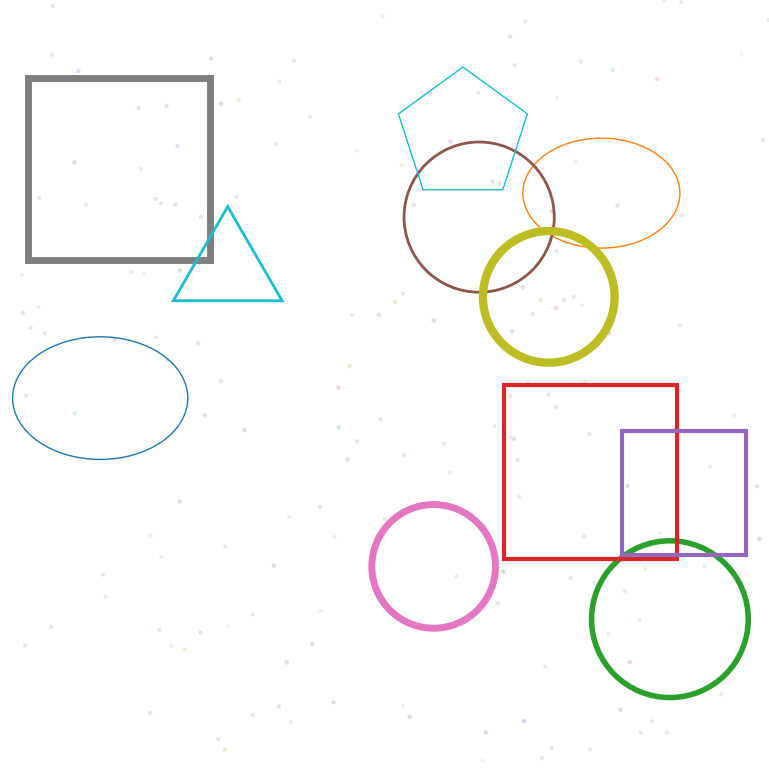[{"shape": "oval", "thickness": 0.5, "radius": 0.57, "center": [0.13, 0.483]}, {"shape": "oval", "thickness": 0.5, "radius": 0.51, "center": [0.781, 0.749]}, {"shape": "circle", "thickness": 2, "radius": 0.51, "center": [0.87, 0.196]}, {"shape": "square", "thickness": 1.5, "radius": 0.56, "center": [0.767, 0.387]}, {"shape": "square", "thickness": 1.5, "radius": 0.4, "center": [0.888, 0.36]}, {"shape": "circle", "thickness": 1, "radius": 0.49, "center": [0.622, 0.718]}, {"shape": "circle", "thickness": 2.5, "radius": 0.4, "center": [0.563, 0.264]}, {"shape": "square", "thickness": 2.5, "radius": 0.59, "center": [0.155, 0.78]}, {"shape": "circle", "thickness": 3, "radius": 0.43, "center": [0.713, 0.614]}, {"shape": "pentagon", "thickness": 0.5, "radius": 0.44, "center": [0.601, 0.825]}, {"shape": "triangle", "thickness": 1, "radius": 0.41, "center": [0.296, 0.65]}]